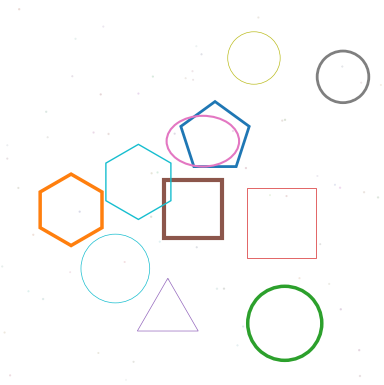[{"shape": "pentagon", "thickness": 2, "radius": 0.47, "center": [0.559, 0.643]}, {"shape": "hexagon", "thickness": 2.5, "radius": 0.46, "center": [0.185, 0.455]}, {"shape": "circle", "thickness": 2.5, "radius": 0.48, "center": [0.74, 0.16]}, {"shape": "square", "thickness": 0.5, "radius": 0.45, "center": [0.731, 0.42]}, {"shape": "triangle", "thickness": 0.5, "radius": 0.46, "center": [0.436, 0.186]}, {"shape": "square", "thickness": 3, "radius": 0.38, "center": [0.501, 0.458]}, {"shape": "oval", "thickness": 1.5, "radius": 0.47, "center": [0.527, 0.633]}, {"shape": "circle", "thickness": 2, "radius": 0.34, "center": [0.891, 0.8]}, {"shape": "circle", "thickness": 0.5, "radius": 0.34, "center": [0.66, 0.849]}, {"shape": "hexagon", "thickness": 1, "radius": 0.49, "center": [0.359, 0.528]}, {"shape": "circle", "thickness": 0.5, "radius": 0.45, "center": [0.3, 0.303]}]